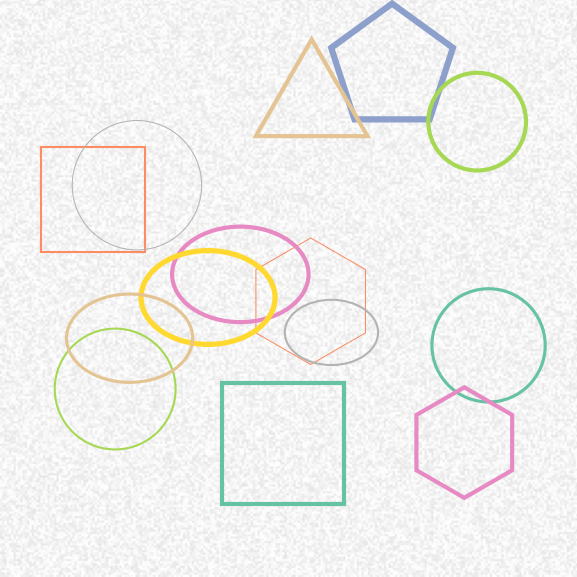[{"shape": "circle", "thickness": 1.5, "radius": 0.49, "center": [0.846, 0.401]}, {"shape": "square", "thickness": 2, "radius": 0.53, "center": [0.49, 0.231]}, {"shape": "square", "thickness": 1, "radius": 0.45, "center": [0.16, 0.653]}, {"shape": "hexagon", "thickness": 0.5, "radius": 0.55, "center": [0.538, 0.478]}, {"shape": "pentagon", "thickness": 3, "radius": 0.55, "center": [0.679, 0.882]}, {"shape": "hexagon", "thickness": 2, "radius": 0.48, "center": [0.804, 0.233]}, {"shape": "oval", "thickness": 2, "radius": 0.59, "center": [0.416, 0.524]}, {"shape": "circle", "thickness": 2, "radius": 0.42, "center": [0.826, 0.788]}, {"shape": "circle", "thickness": 1, "radius": 0.52, "center": [0.199, 0.325]}, {"shape": "oval", "thickness": 2.5, "radius": 0.58, "center": [0.36, 0.484]}, {"shape": "oval", "thickness": 1.5, "radius": 0.55, "center": [0.224, 0.413]}, {"shape": "triangle", "thickness": 2, "radius": 0.56, "center": [0.54, 0.819]}, {"shape": "oval", "thickness": 1, "radius": 0.4, "center": [0.574, 0.424]}, {"shape": "circle", "thickness": 0.5, "radius": 0.56, "center": [0.237, 0.678]}]